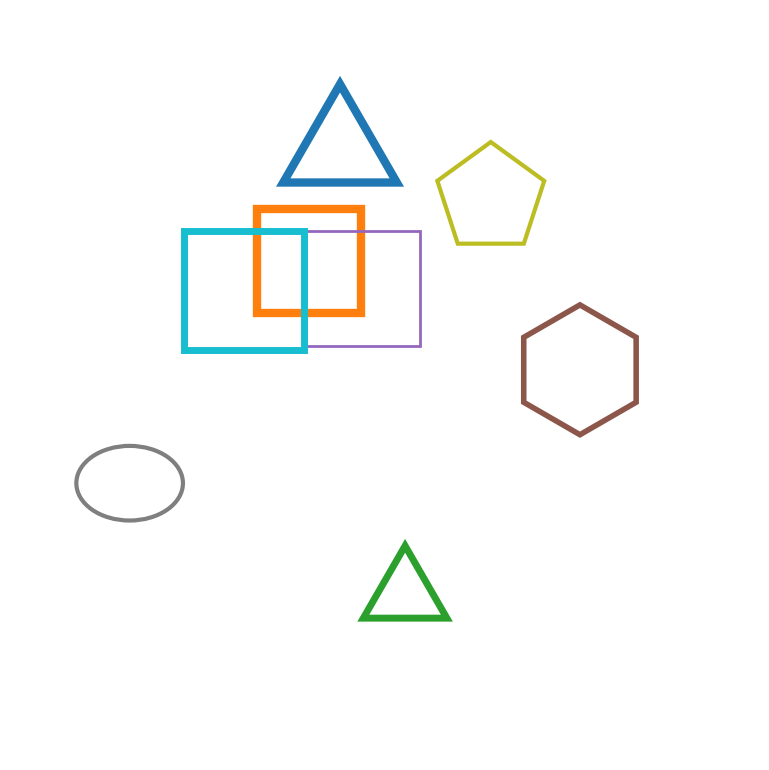[{"shape": "triangle", "thickness": 3, "radius": 0.43, "center": [0.442, 0.806]}, {"shape": "square", "thickness": 3, "radius": 0.34, "center": [0.401, 0.661]}, {"shape": "triangle", "thickness": 2.5, "radius": 0.31, "center": [0.526, 0.229]}, {"shape": "square", "thickness": 1, "radius": 0.37, "center": [0.471, 0.625]}, {"shape": "hexagon", "thickness": 2, "radius": 0.42, "center": [0.753, 0.52]}, {"shape": "oval", "thickness": 1.5, "radius": 0.35, "center": [0.168, 0.372]}, {"shape": "pentagon", "thickness": 1.5, "radius": 0.36, "center": [0.637, 0.743]}, {"shape": "square", "thickness": 2.5, "radius": 0.39, "center": [0.317, 0.623]}]